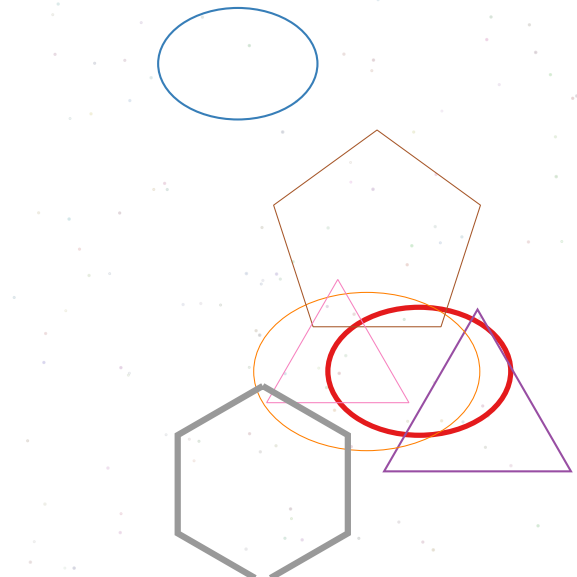[{"shape": "oval", "thickness": 2.5, "radius": 0.79, "center": [0.726, 0.356]}, {"shape": "oval", "thickness": 1, "radius": 0.69, "center": [0.412, 0.889]}, {"shape": "triangle", "thickness": 1, "radius": 0.93, "center": [0.827, 0.276]}, {"shape": "oval", "thickness": 0.5, "radius": 0.98, "center": [0.635, 0.356]}, {"shape": "pentagon", "thickness": 0.5, "radius": 0.94, "center": [0.653, 0.586]}, {"shape": "triangle", "thickness": 0.5, "radius": 0.71, "center": [0.585, 0.373]}, {"shape": "hexagon", "thickness": 3, "radius": 0.85, "center": [0.455, 0.161]}]